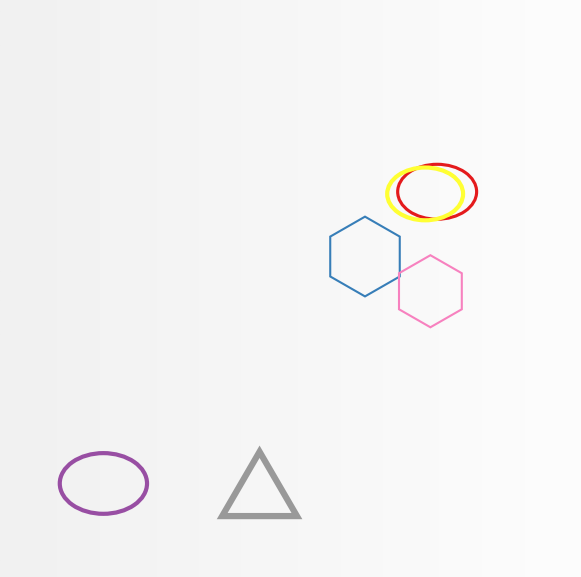[{"shape": "oval", "thickness": 1.5, "radius": 0.34, "center": [0.752, 0.667]}, {"shape": "hexagon", "thickness": 1, "radius": 0.35, "center": [0.628, 0.555]}, {"shape": "oval", "thickness": 2, "radius": 0.38, "center": [0.178, 0.162]}, {"shape": "oval", "thickness": 2, "radius": 0.33, "center": [0.731, 0.663]}, {"shape": "hexagon", "thickness": 1, "radius": 0.31, "center": [0.74, 0.495]}, {"shape": "triangle", "thickness": 3, "radius": 0.37, "center": [0.447, 0.143]}]